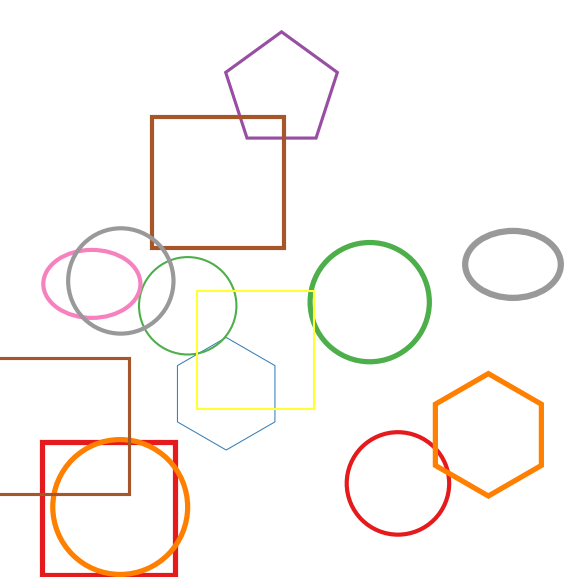[{"shape": "square", "thickness": 2.5, "radius": 0.58, "center": [0.188, 0.119]}, {"shape": "circle", "thickness": 2, "radius": 0.44, "center": [0.689, 0.162]}, {"shape": "hexagon", "thickness": 0.5, "radius": 0.49, "center": [0.392, 0.317]}, {"shape": "circle", "thickness": 1, "radius": 0.42, "center": [0.325, 0.47]}, {"shape": "circle", "thickness": 2.5, "radius": 0.52, "center": [0.64, 0.476]}, {"shape": "pentagon", "thickness": 1.5, "radius": 0.51, "center": [0.487, 0.842]}, {"shape": "hexagon", "thickness": 2.5, "radius": 0.53, "center": [0.846, 0.246]}, {"shape": "circle", "thickness": 2.5, "radius": 0.58, "center": [0.208, 0.121]}, {"shape": "square", "thickness": 1, "radius": 0.51, "center": [0.442, 0.393]}, {"shape": "square", "thickness": 1.5, "radius": 0.59, "center": [0.104, 0.262]}, {"shape": "square", "thickness": 2, "radius": 0.57, "center": [0.377, 0.683]}, {"shape": "oval", "thickness": 2, "radius": 0.42, "center": [0.159, 0.508]}, {"shape": "oval", "thickness": 3, "radius": 0.41, "center": [0.888, 0.541]}, {"shape": "circle", "thickness": 2, "radius": 0.46, "center": [0.209, 0.513]}]